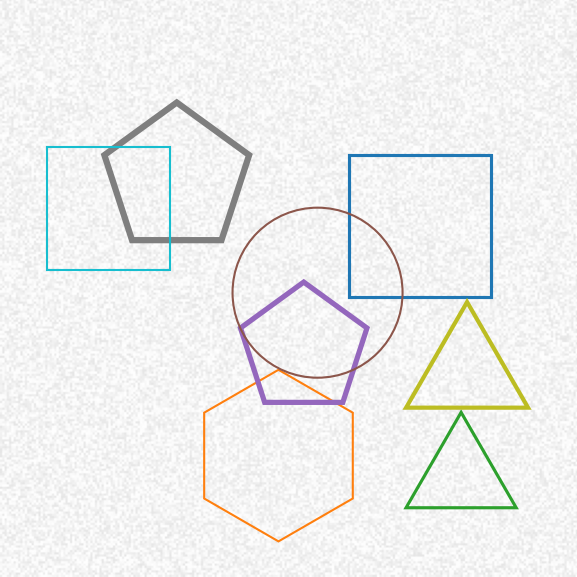[{"shape": "square", "thickness": 1.5, "radius": 0.61, "center": [0.728, 0.608]}, {"shape": "hexagon", "thickness": 1, "radius": 0.74, "center": [0.482, 0.21]}, {"shape": "triangle", "thickness": 1.5, "radius": 0.55, "center": [0.798, 0.175]}, {"shape": "pentagon", "thickness": 2.5, "radius": 0.58, "center": [0.526, 0.396]}, {"shape": "circle", "thickness": 1, "radius": 0.74, "center": [0.55, 0.492]}, {"shape": "pentagon", "thickness": 3, "radius": 0.66, "center": [0.306, 0.69]}, {"shape": "triangle", "thickness": 2, "radius": 0.61, "center": [0.809, 0.354]}, {"shape": "square", "thickness": 1, "radius": 0.53, "center": [0.188, 0.638]}]